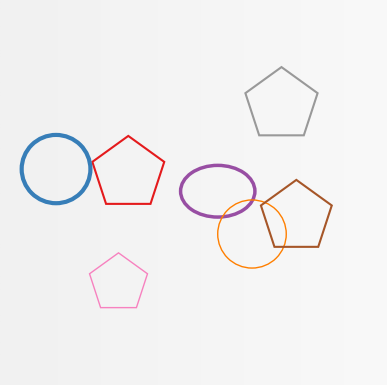[{"shape": "pentagon", "thickness": 1.5, "radius": 0.49, "center": [0.331, 0.549]}, {"shape": "circle", "thickness": 3, "radius": 0.44, "center": [0.145, 0.561]}, {"shape": "oval", "thickness": 2.5, "radius": 0.48, "center": [0.562, 0.503]}, {"shape": "circle", "thickness": 1, "radius": 0.44, "center": [0.65, 0.392]}, {"shape": "pentagon", "thickness": 1.5, "radius": 0.48, "center": [0.765, 0.437]}, {"shape": "pentagon", "thickness": 1, "radius": 0.39, "center": [0.306, 0.265]}, {"shape": "pentagon", "thickness": 1.5, "radius": 0.49, "center": [0.726, 0.728]}]